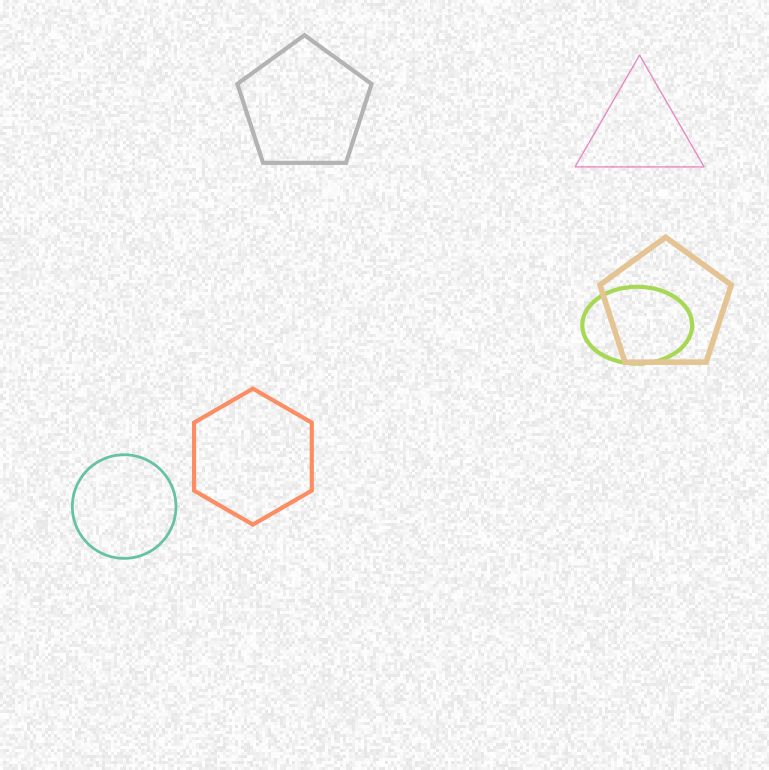[{"shape": "circle", "thickness": 1, "radius": 0.34, "center": [0.161, 0.342]}, {"shape": "hexagon", "thickness": 1.5, "radius": 0.44, "center": [0.328, 0.407]}, {"shape": "triangle", "thickness": 0.5, "radius": 0.48, "center": [0.831, 0.832]}, {"shape": "oval", "thickness": 1.5, "radius": 0.36, "center": [0.828, 0.578]}, {"shape": "pentagon", "thickness": 2, "radius": 0.45, "center": [0.864, 0.602]}, {"shape": "pentagon", "thickness": 1.5, "radius": 0.46, "center": [0.395, 0.863]}]